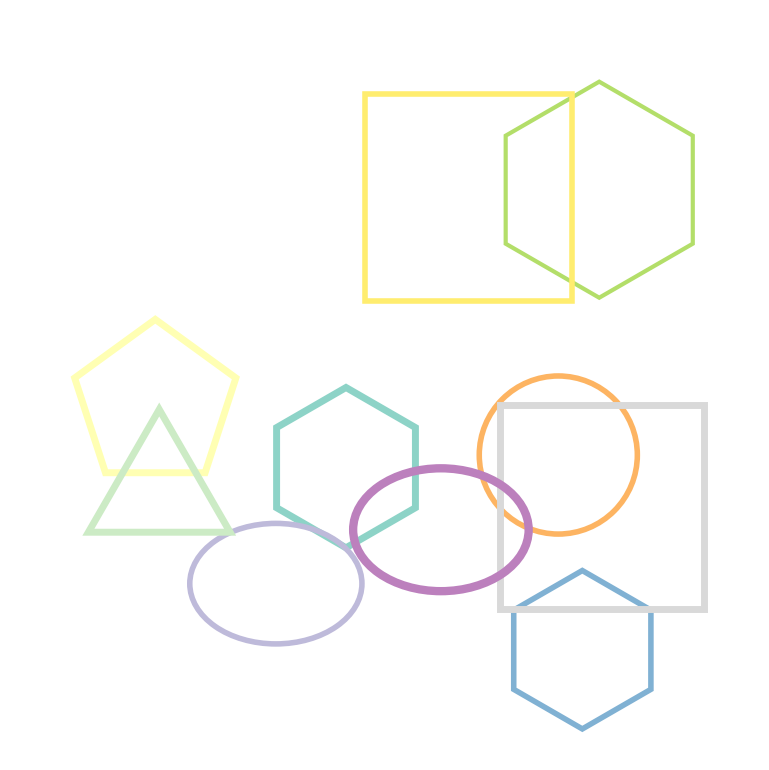[{"shape": "hexagon", "thickness": 2.5, "radius": 0.52, "center": [0.449, 0.393]}, {"shape": "pentagon", "thickness": 2.5, "radius": 0.55, "center": [0.202, 0.475]}, {"shape": "oval", "thickness": 2, "radius": 0.56, "center": [0.358, 0.242]}, {"shape": "hexagon", "thickness": 2, "radius": 0.51, "center": [0.756, 0.156]}, {"shape": "circle", "thickness": 2, "radius": 0.51, "center": [0.725, 0.409]}, {"shape": "hexagon", "thickness": 1.5, "radius": 0.7, "center": [0.778, 0.754]}, {"shape": "square", "thickness": 2.5, "radius": 0.66, "center": [0.782, 0.342]}, {"shape": "oval", "thickness": 3, "radius": 0.57, "center": [0.573, 0.312]}, {"shape": "triangle", "thickness": 2.5, "radius": 0.53, "center": [0.207, 0.362]}, {"shape": "square", "thickness": 2, "radius": 0.67, "center": [0.608, 0.744]}]